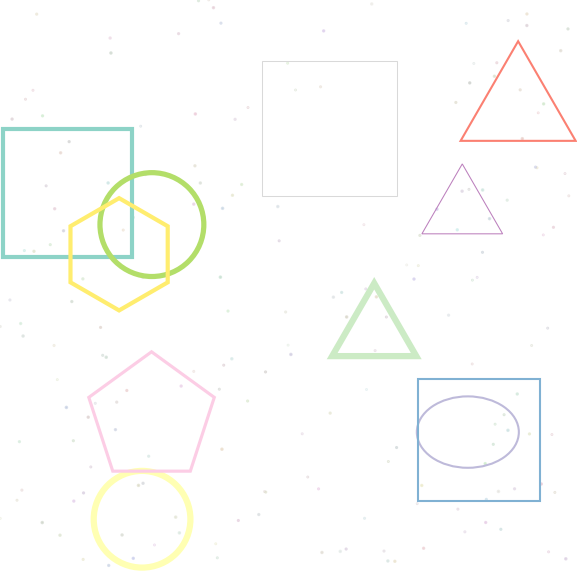[{"shape": "square", "thickness": 2, "radius": 0.56, "center": [0.117, 0.665]}, {"shape": "circle", "thickness": 3, "radius": 0.42, "center": [0.246, 0.1]}, {"shape": "oval", "thickness": 1, "radius": 0.44, "center": [0.81, 0.251]}, {"shape": "triangle", "thickness": 1, "radius": 0.58, "center": [0.897, 0.813]}, {"shape": "square", "thickness": 1, "radius": 0.53, "center": [0.83, 0.238]}, {"shape": "circle", "thickness": 2.5, "radius": 0.45, "center": [0.263, 0.61]}, {"shape": "pentagon", "thickness": 1.5, "radius": 0.57, "center": [0.262, 0.276]}, {"shape": "square", "thickness": 0.5, "radius": 0.58, "center": [0.571, 0.777]}, {"shape": "triangle", "thickness": 0.5, "radius": 0.4, "center": [0.8, 0.635]}, {"shape": "triangle", "thickness": 3, "radius": 0.42, "center": [0.648, 0.425]}, {"shape": "hexagon", "thickness": 2, "radius": 0.49, "center": [0.206, 0.559]}]